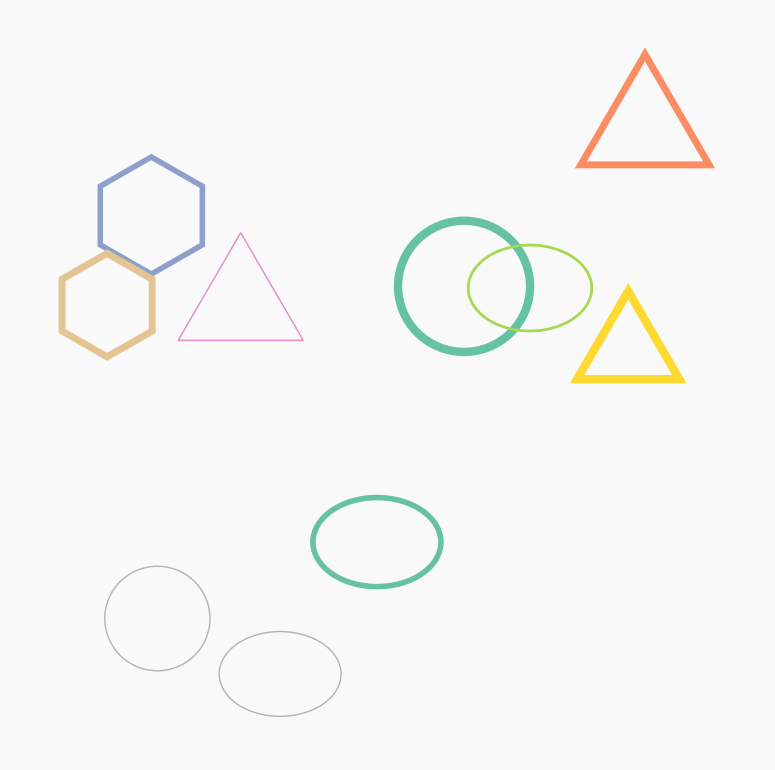[{"shape": "circle", "thickness": 3, "radius": 0.43, "center": [0.599, 0.628]}, {"shape": "oval", "thickness": 2, "radius": 0.41, "center": [0.486, 0.296]}, {"shape": "triangle", "thickness": 2.5, "radius": 0.48, "center": [0.832, 0.834]}, {"shape": "hexagon", "thickness": 2, "radius": 0.38, "center": [0.195, 0.72]}, {"shape": "triangle", "thickness": 0.5, "radius": 0.47, "center": [0.311, 0.605]}, {"shape": "oval", "thickness": 1, "radius": 0.4, "center": [0.684, 0.626]}, {"shape": "triangle", "thickness": 3, "radius": 0.38, "center": [0.811, 0.546]}, {"shape": "hexagon", "thickness": 2.5, "radius": 0.34, "center": [0.138, 0.604]}, {"shape": "circle", "thickness": 0.5, "radius": 0.34, "center": [0.203, 0.197]}, {"shape": "oval", "thickness": 0.5, "radius": 0.39, "center": [0.361, 0.125]}]